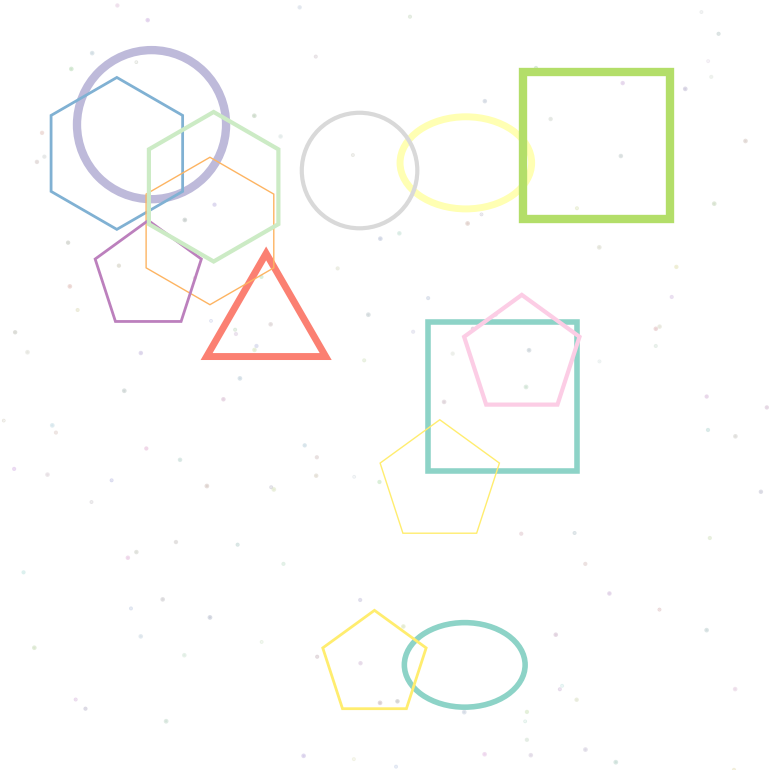[{"shape": "oval", "thickness": 2, "radius": 0.39, "center": [0.604, 0.137]}, {"shape": "square", "thickness": 2, "radius": 0.48, "center": [0.653, 0.485]}, {"shape": "oval", "thickness": 2.5, "radius": 0.43, "center": [0.605, 0.789]}, {"shape": "circle", "thickness": 3, "radius": 0.48, "center": [0.197, 0.838]}, {"shape": "triangle", "thickness": 2.5, "radius": 0.45, "center": [0.346, 0.582]}, {"shape": "hexagon", "thickness": 1, "radius": 0.49, "center": [0.152, 0.801]}, {"shape": "hexagon", "thickness": 0.5, "radius": 0.48, "center": [0.273, 0.7]}, {"shape": "square", "thickness": 3, "radius": 0.48, "center": [0.774, 0.811]}, {"shape": "pentagon", "thickness": 1.5, "radius": 0.39, "center": [0.678, 0.538]}, {"shape": "circle", "thickness": 1.5, "radius": 0.38, "center": [0.467, 0.779]}, {"shape": "pentagon", "thickness": 1, "radius": 0.36, "center": [0.193, 0.641]}, {"shape": "hexagon", "thickness": 1.5, "radius": 0.49, "center": [0.277, 0.757]}, {"shape": "pentagon", "thickness": 0.5, "radius": 0.41, "center": [0.571, 0.373]}, {"shape": "pentagon", "thickness": 1, "radius": 0.35, "center": [0.486, 0.137]}]